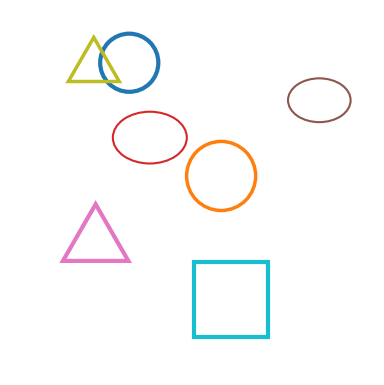[{"shape": "circle", "thickness": 3, "radius": 0.38, "center": [0.336, 0.837]}, {"shape": "circle", "thickness": 2.5, "radius": 0.45, "center": [0.574, 0.543]}, {"shape": "oval", "thickness": 1.5, "radius": 0.48, "center": [0.389, 0.643]}, {"shape": "oval", "thickness": 1.5, "radius": 0.41, "center": [0.829, 0.74]}, {"shape": "triangle", "thickness": 3, "radius": 0.49, "center": [0.248, 0.371]}, {"shape": "triangle", "thickness": 2.5, "radius": 0.38, "center": [0.244, 0.826]}, {"shape": "square", "thickness": 3, "radius": 0.48, "center": [0.599, 0.222]}]